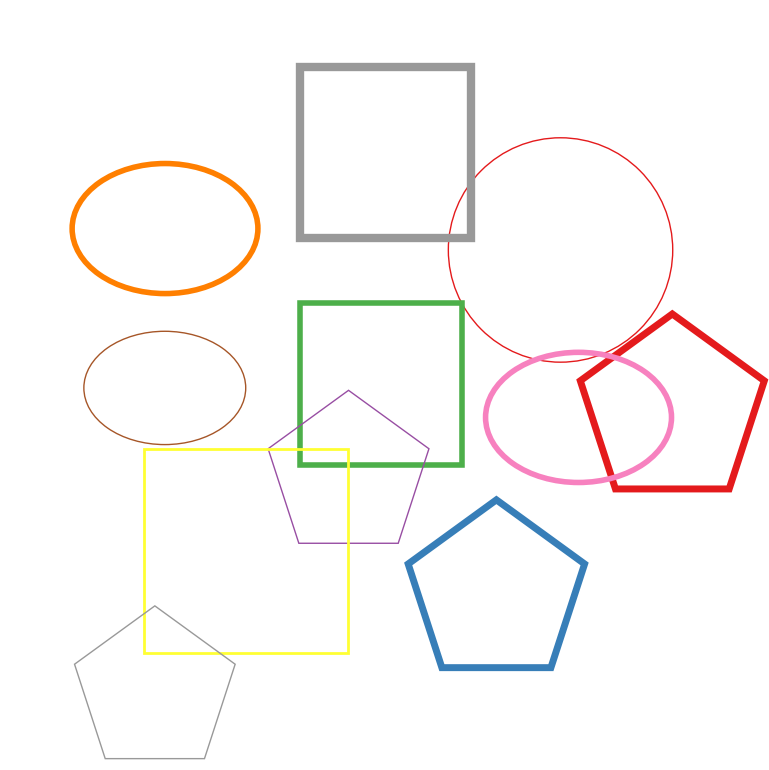[{"shape": "pentagon", "thickness": 2.5, "radius": 0.63, "center": [0.873, 0.467]}, {"shape": "circle", "thickness": 0.5, "radius": 0.73, "center": [0.728, 0.675]}, {"shape": "pentagon", "thickness": 2.5, "radius": 0.6, "center": [0.645, 0.23]}, {"shape": "square", "thickness": 2, "radius": 0.53, "center": [0.494, 0.502]}, {"shape": "pentagon", "thickness": 0.5, "radius": 0.55, "center": [0.453, 0.383]}, {"shape": "oval", "thickness": 2, "radius": 0.6, "center": [0.214, 0.703]}, {"shape": "square", "thickness": 1, "radius": 0.66, "center": [0.319, 0.284]}, {"shape": "oval", "thickness": 0.5, "radius": 0.53, "center": [0.214, 0.496]}, {"shape": "oval", "thickness": 2, "radius": 0.6, "center": [0.751, 0.458]}, {"shape": "pentagon", "thickness": 0.5, "radius": 0.55, "center": [0.201, 0.103]}, {"shape": "square", "thickness": 3, "radius": 0.56, "center": [0.501, 0.802]}]